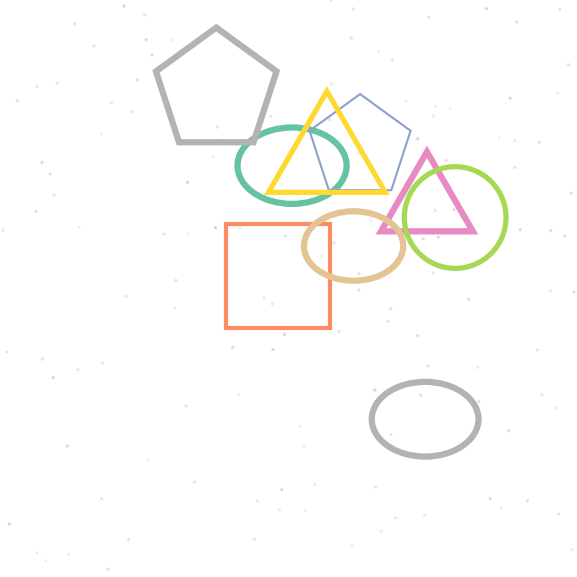[{"shape": "oval", "thickness": 3, "radius": 0.47, "center": [0.506, 0.712]}, {"shape": "square", "thickness": 2, "radius": 0.45, "center": [0.481, 0.521]}, {"shape": "pentagon", "thickness": 1, "radius": 0.46, "center": [0.623, 0.744]}, {"shape": "triangle", "thickness": 3, "radius": 0.46, "center": [0.739, 0.644]}, {"shape": "circle", "thickness": 2.5, "radius": 0.44, "center": [0.788, 0.622]}, {"shape": "triangle", "thickness": 2.5, "radius": 0.58, "center": [0.566, 0.724]}, {"shape": "oval", "thickness": 3, "radius": 0.43, "center": [0.612, 0.573]}, {"shape": "oval", "thickness": 3, "radius": 0.46, "center": [0.736, 0.273]}, {"shape": "pentagon", "thickness": 3, "radius": 0.55, "center": [0.374, 0.842]}]